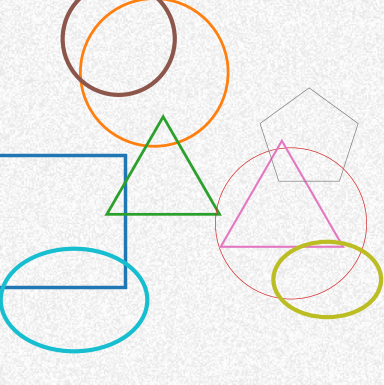[{"shape": "square", "thickness": 2.5, "radius": 0.86, "center": [0.153, 0.425]}, {"shape": "circle", "thickness": 2, "radius": 0.96, "center": [0.401, 0.812]}, {"shape": "triangle", "thickness": 2, "radius": 0.84, "center": [0.424, 0.528]}, {"shape": "circle", "thickness": 0.5, "radius": 0.98, "center": [0.756, 0.42]}, {"shape": "circle", "thickness": 3, "radius": 0.73, "center": [0.308, 0.899]}, {"shape": "triangle", "thickness": 1.5, "radius": 0.92, "center": [0.732, 0.451]}, {"shape": "pentagon", "thickness": 0.5, "radius": 0.67, "center": [0.803, 0.638]}, {"shape": "oval", "thickness": 3, "radius": 0.7, "center": [0.85, 0.274]}, {"shape": "oval", "thickness": 3, "radius": 0.95, "center": [0.192, 0.221]}]